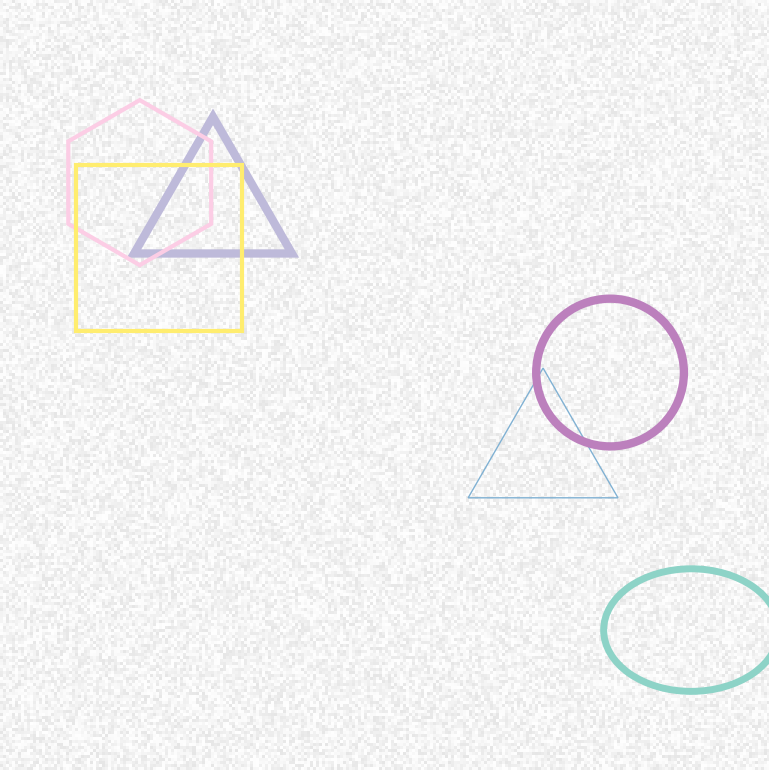[{"shape": "oval", "thickness": 2.5, "radius": 0.57, "center": [0.898, 0.182]}, {"shape": "triangle", "thickness": 3, "radius": 0.59, "center": [0.277, 0.73]}, {"shape": "triangle", "thickness": 0.5, "radius": 0.56, "center": [0.705, 0.41]}, {"shape": "hexagon", "thickness": 1.5, "radius": 0.54, "center": [0.181, 0.763]}, {"shape": "circle", "thickness": 3, "radius": 0.48, "center": [0.792, 0.516]}, {"shape": "square", "thickness": 1.5, "radius": 0.54, "center": [0.206, 0.678]}]